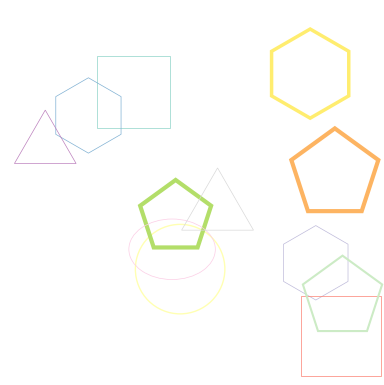[{"shape": "square", "thickness": 0.5, "radius": 0.47, "center": [0.346, 0.761]}, {"shape": "circle", "thickness": 1, "radius": 0.58, "center": [0.468, 0.301]}, {"shape": "hexagon", "thickness": 0.5, "radius": 0.48, "center": [0.82, 0.317]}, {"shape": "square", "thickness": 0.5, "radius": 0.52, "center": [0.886, 0.128]}, {"shape": "hexagon", "thickness": 0.5, "radius": 0.49, "center": [0.23, 0.7]}, {"shape": "pentagon", "thickness": 3, "radius": 0.59, "center": [0.87, 0.548]}, {"shape": "pentagon", "thickness": 3, "radius": 0.48, "center": [0.456, 0.436]}, {"shape": "oval", "thickness": 0.5, "radius": 0.56, "center": [0.447, 0.353]}, {"shape": "triangle", "thickness": 0.5, "radius": 0.54, "center": [0.565, 0.456]}, {"shape": "triangle", "thickness": 0.5, "radius": 0.46, "center": [0.118, 0.622]}, {"shape": "pentagon", "thickness": 1.5, "radius": 0.54, "center": [0.89, 0.228]}, {"shape": "hexagon", "thickness": 2.5, "radius": 0.58, "center": [0.806, 0.809]}]